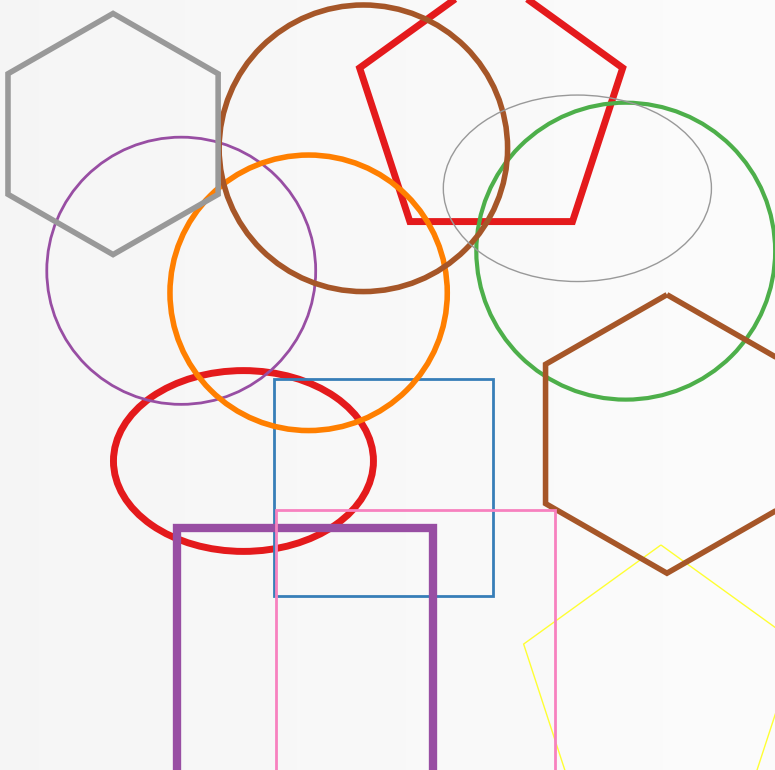[{"shape": "oval", "thickness": 2.5, "radius": 0.84, "center": [0.314, 0.401]}, {"shape": "pentagon", "thickness": 2.5, "radius": 0.89, "center": [0.634, 0.857]}, {"shape": "square", "thickness": 1, "radius": 0.71, "center": [0.495, 0.367]}, {"shape": "circle", "thickness": 1.5, "radius": 0.96, "center": [0.807, 0.674]}, {"shape": "circle", "thickness": 1, "radius": 0.87, "center": [0.234, 0.648]}, {"shape": "square", "thickness": 3, "radius": 0.83, "center": [0.394, 0.149]}, {"shape": "circle", "thickness": 2, "radius": 0.89, "center": [0.398, 0.62]}, {"shape": "pentagon", "thickness": 0.5, "radius": 0.93, "center": [0.853, 0.106]}, {"shape": "circle", "thickness": 2, "radius": 0.93, "center": [0.469, 0.807]}, {"shape": "hexagon", "thickness": 2, "radius": 0.9, "center": [0.861, 0.436]}, {"shape": "square", "thickness": 1, "radius": 0.9, "center": [0.536, 0.158]}, {"shape": "hexagon", "thickness": 2, "radius": 0.78, "center": [0.146, 0.826]}, {"shape": "oval", "thickness": 0.5, "radius": 0.86, "center": [0.745, 0.755]}]